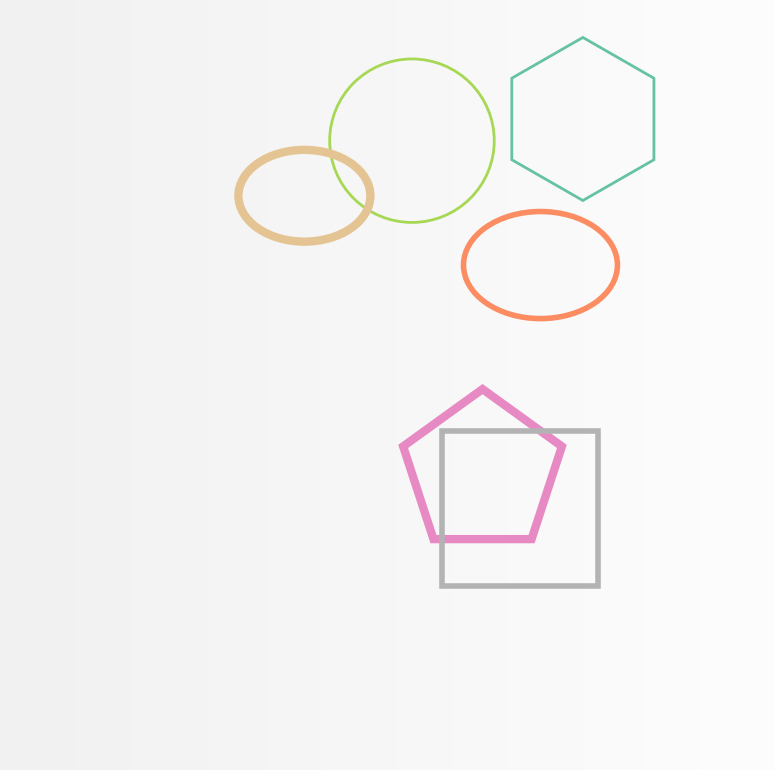[{"shape": "hexagon", "thickness": 1, "radius": 0.53, "center": [0.752, 0.845]}, {"shape": "oval", "thickness": 2, "radius": 0.5, "center": [0.697, 0.656]}, {"shape": "pentagon", "thickness": 3, "radius": 0.54, "center": [0.623, 0.387]}, {"shape": "circle", "thickness": 1, "radius": 0.53, "center": [0.532, 0.817]}, {"shape": "oval", "thickness": 3, "radius": 0.43, "center": [0.393, 0.746]}, {"shape": "square", "thickness": 2, "radius": 0.5, "center": [0.671, 0.339]}]